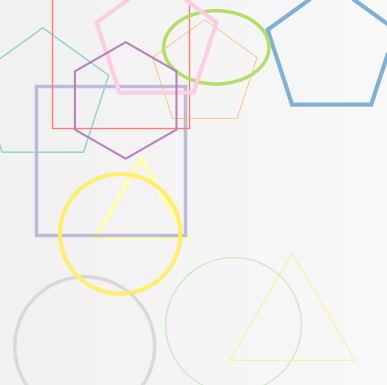[{"shape": "pentagon", "thickness": 1, "radius": 0.89, "center": [0.111, 0.749]}, {"shape": "triangle", "thickness": 3, "radius": 0.68, "center": [0.365, 0.451]}, {"shape": "square", "thickness": 2.5, "radius": 0.96, "center": [0.286, 0.583]}, {"shape": "square", "thickness": 1, "radius": 0.88, "center": [0.311, 0.845]}, {"shape": "pentagon", "thickness": 3, "radius": 0.87, "center": [0.856, 0.869]}, {"shape": "pentagon", "thickness": 0.5, "radius": 0.71, "center": [0.529, 0.807]}, {"shape": "oval", "thickness": 2.5, "radius": 0.68, "center": [0.558, 0.877]}, {"shape": "pentagon", "thickness": 3, "radius": 0.81, "center": [0.404, 0.891]}, {"shape": "circle", "thickness": 2.5, "radius": 0.9, "center": [0.219, 0.1]}, {"shape": "hexagon", "thickness": 1.5, "radius": 0.76, "center": [0.324, 0.739]}, {"shape": "circle", "thickness": 1, "radius": 0.88, "center": [0.603, 0.156]}, {"shape": "triangle", "thickness": 0.5, "radius": 0.93, "center": [0.755, 0.157]}, {"shape": "circle", "thickness": 3, "radius": 0.78, "center": [0.31, 0.393]}]